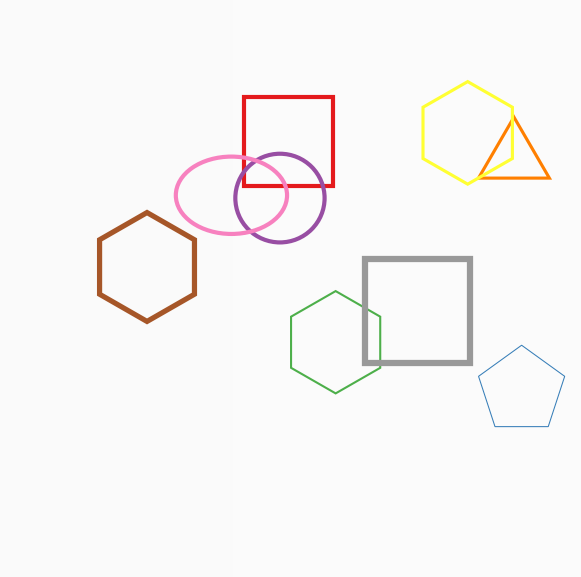[{"shape": "square", "thickness": 2, "radius": 0.38, "center": [0.496, 0.754]}, {"shape": "pentagon", "thickness": 0.5, "radius": 0.39, "center": [0.897, 0.323]}, {"shape": "hexagon", "thickness": 1, "radius": 0.44, "center": [0.577, 0.407]}, {"shape": "circle", "thickness": 2, "radius": 0.38, "center": [0.482, 0.656]}, {"shape": "triangle", "thickness": 1.5, "radius": 0.35, "center": [0.884, 0.726]}, {"shape": "hexagon", "thickness": 1.5, "radius": 0.44, "center": [0.805, 0.769]}, {"shape": "hexagon", "thickness": 2.5, "radius": 0.47, "center": [0.253, 0.537]}, {"shape": "oval", "thickness": 2, "radius": 0.48, "center": [0.398, 0.661]}, {"shape": "square", "thickness": 3, "radius": 0.45, "center": [0.718, 0.46]}]